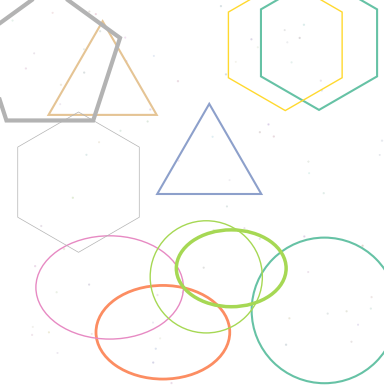[{"shape": "circle", "thickness": 1.5, "radius": 0.95, "center": [0.843, 0.194]}, {"shape": "hexagon", "thickness": 1.5, "radius": 0.87, "center": [0.829, 0.889]}, {"shape": "oval", "thickness": 2, "radius": 0.87, "center": [0.423, 0.137]}, {"shape": "triangle", "thickness": 1.5, "radius": 0.78, "center": [0.544, 0.574]}, {"shape": "oval", "thickness": 1, "radius": 0.96, "center": [0.285, 0.253]}, {"shape": "oval", "thickness": 2.5, "radius": 0.71, "center": [0.601, 0.303]}, {"shape": "circle", "thickness": 1, "radius": 0.73, "center": [0.536, 0.281]}, {"shape": "hexagon", "thickness": 1, "radius": 0.85, "center": [0.741, 0.883]}, {"shape": "triangle", "thickness": 1.5, "radius": 0.81, "center": [0.267, 0.783]}, {"shape": "pentagon", "thickness": 3, "radius": 0.96, "center": [0.129, 0.842]}, {"shape": "hexagon", "thickness": 0.5, "radius": 0.91, "center": [0.204, 0.527]}]